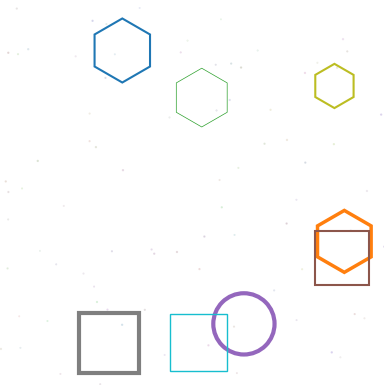[{"shape": "hexagon", "thickness": 1.5, "radius": 0.42, "center": [0.318, 0.869]}, {"shape": "hexagon", "thickness": 2.5, "radius": 0.4, "center": [0.894, 0.373]}, {"shape": "hexagon", "thickness": 0.5, "radius": 0.38, "center": [0.524, 0.747]}, {"shape": "circle", "thickness": 3, "radius": 0.4, "center": [0.634, 0.159]}, {"shape": "square", "thickness": 1.5, "radius": 0.35, "center": [0.889, 0.33]}, {"shape": "square", "thickness": 3, "radius": 0.39, "center": [0.284, 0.109]}, {"shape": "hexagon", "thickness": 1.5, "radius": 0.29, "center": [0.869, 0.777]}, {"shape": "square", "thickness": 1, "radius": 0.37, "center": [0.515, 0.11]}]